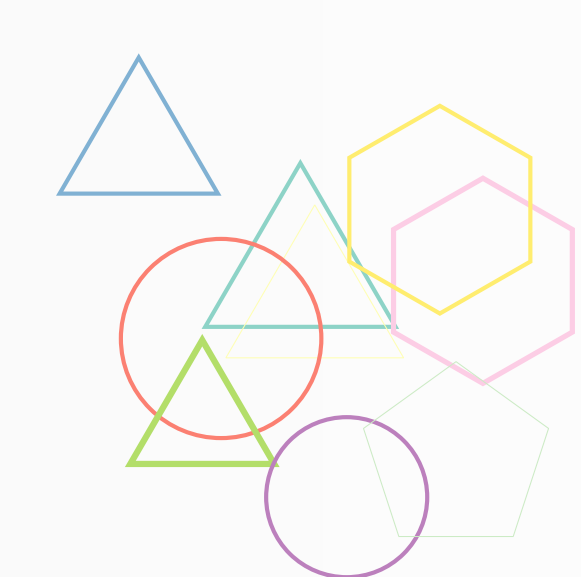[{"shape": "triangle", "thickness": 2, "radius": 0.95, "center": [0.517, 0.528]}, {"shape": "triangle", "thickness": 0.5, "radius": 0.88, "center": [0.542, 0.468]}, {"shape": "circle", "thickness": 2, "radius": 0.86, "center": [0.38, 0.413]}, {"shape": "triangle", "thickness": 2, "radius": 0.79, "center": [0.239, 0.742]}, {"shape": "triangle", "thickness": 3, "radius": 0.71, "center": [0.348, 0.267]}, {"shape": "hexagon", "thickness": 2.5, "radius": 0.89, "center": [0.831, 0.513]}, {"shape": "circle", "thickness": 2, "radius": 0.69, "center": [0.596, 0.138]}, {"shape": "pentagon", "thickness": 0.5, "radius": 0.84, "center": [0.785, 0.206]}, {"shape": "hexagon", "thickness": 2, "radius": 0.9, "center": [0.757, 0.636]}]